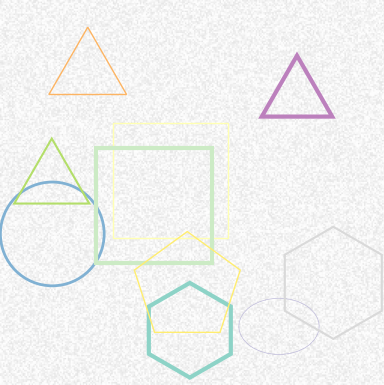[{"shape": "hexagon", "thickness": 3, "radius": 0.61, "center": [0.493, 0.142]}, {"shape": "square", "thickness": 1, "radius": 0.75, "center": [0.443, 0.531]}, {"shape": "oval", "thickness": 0.5, "radius": 0.52, "center": [0.725, 0.152]}, {"shape": "circle", "thickness": 2, "radius": 0.67, "center": [0.136, 0.392]}, {"shape": "triangle", "thickness": 1, "radius": 0.58, "center": [0.228, 0.813]}, {"shape": "triangle", "thickness": 1.5, "radius": 0.56, "center": [0.134, 0.528]}, {"shape": "hexagon", "thickness": 1.5, "radius": 0.73, "center": [0.866, 0.265]}, {"shape": "triangle", "thickness": 3, "radius": 0.53, "center": [0.771, 0.75]}, {"shape": "square", "thickness": 3, "radius": 0.75, "center": [0.4, 0.465]}, {"shape": "pentagon", "thickness": 1, "radius": 0.72, "center": [0.487, 0.254]}]